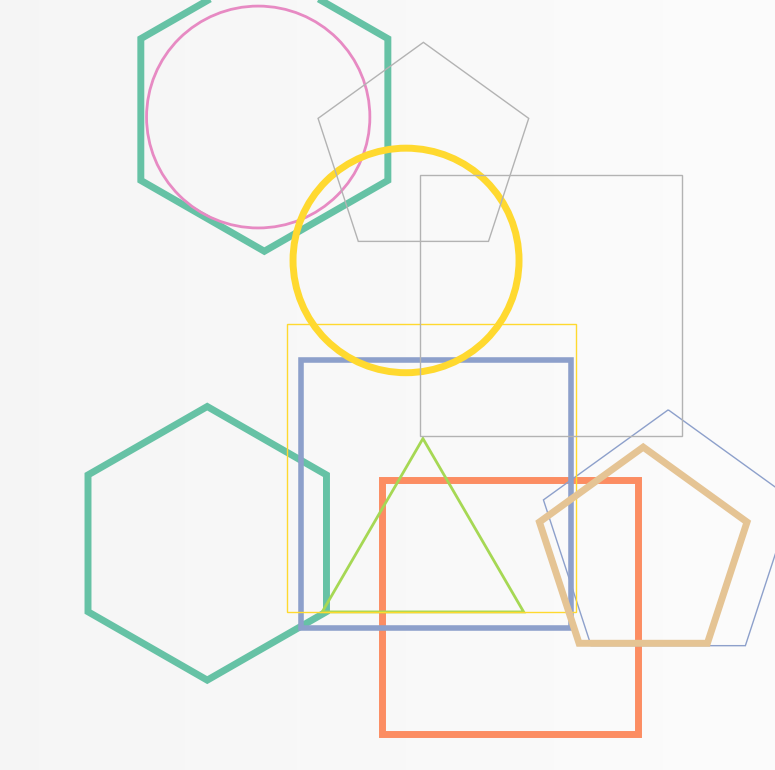[{"shape": "hexagon", "thickness": 2.5, "radius": 0.89, "center": [0.267, 0.294]}, {"shape": "hexagon", "thickness": 2.5, "radius": 0.92, "center": [0.341, 0.858]}, {"shape": "square", "thickness": 2.5, "radius": 0.83, "center": [0.658, 0.212]}, {"shape": "pentagon", "thickness": 0.5, "radius": 0.85, "center": [0.862, 0.298]}, {"shape": "square", "thickness": 2, "radius": 0.87, "center": [0.562, 0.358]}, {"shape": "circle", "thickness": 1, "radius": 0.72, "center": [0.333, 0.848]}, {"shape": "triangle", "thickness": 1, "radius": 0.75, "center": [0.546, 0.28]}, {"shape": "circle", "thickness": 2.5, "radius": 0.73, "center": [0.524, 0.662]}, {"shape": "square", "thickness": 0.5, "radius": 0.93, "center": [0.557, 0.393]}, {"shape": "pentagon", "thickness": 2.5, "radius": 0.7, "center": [0.83, 0.278]}, {"shape": "pentagon", "thickness": 0.5, "radius": 0.71, "center": [0.546, 0.802]}, {"shape": "square", "thickness": 0.5, "radius": 0.85, "center": [0.711, 0.603]}]